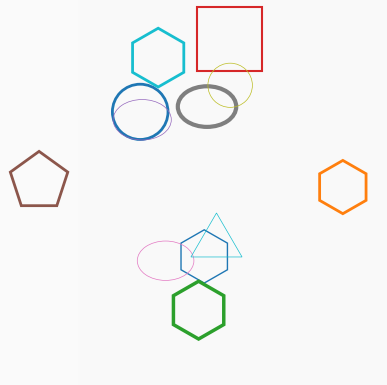[{"shape": "hexagon", "thickness": 1, "radius": 0.35, "center": [0.527, 0.334]}, {"shape": "circle", "thickness": 2, "radius": 0.36, "center": [0.362, 0.709]}, {"shape": "hexagon", "thickness": 2, "radius": 0.35, "center": [0.885, 0.514]}, {"shape": "hexagon", "thickness": 2.5, "radius": 0.37, "center": [0.513, 0.194]}, {"shape": "square", "thickness": 1.5, "radius": 0.42, "center": [0.592, 0.899]}, {"shape": "oval", "thickness": 0.5, "radius": 0.38, "center": [0.367, 0.689]}, {"shape": "pentagon", "thickness": 2, "radius": 0.39, "center": [0.101, 0.529]}, {"shape": "oval", "thickness": 0.5, "radius": 0.37, "center": [0.427, 0.323]}, {"shape": "oval", "thickness": 3, "radius": 0.38, "center": [0.534, 0.723]}, {"shape": "circle", "thickness": 0.5, "radius": 0.29, "center": [0.594, 0.779]}, {"shape": "hexagon", "thickness": 2, "radius": 0.38, "center": [0.408, 0.85]}, {"shape": "triangle", "thickness": 0.5, "radius": 0.38, "center": [0.559, 0.371]}]